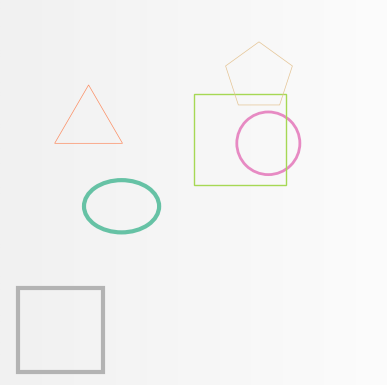[{"shape": "oval", "thickness": 3, "radius": 0.48, "center": [0.314, 0.464]}, {"shape": "triangle", "thickness": 0.5, "radius": 0.51, "center": [0.229, 0.678]}, {"shape": "circle", "thickness": 2, "radius": 0.41, "center": [0.692, 0.628]}, {"shape": "square", "thickness": 1, "radius": 0.59, "center": [0.62, 0.637]}, {"shape": "pentagon", "thickness": 0.5, "radius": 0.45, "center": [0.668, 0.801]}, {"shape": "square", "thickness": 3, "radius": 0.54, "center": [0.156, 0.143]}]